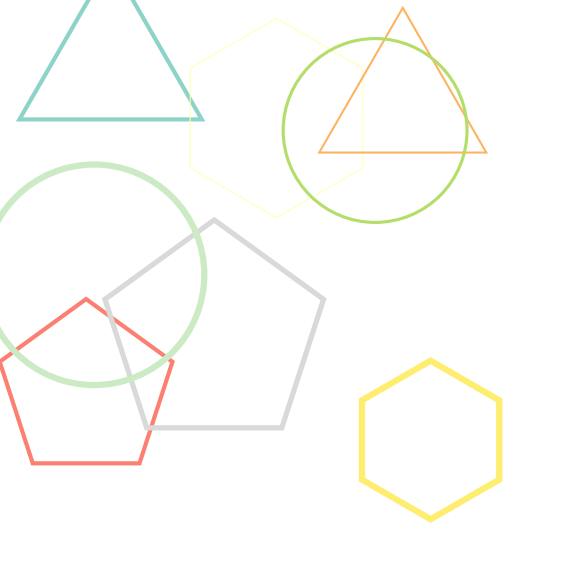[{"shape": "triangle", "thickness": 2, "radius": 0.91, "center": [0.192, 0.883]}, {"shape": "hexagon", "thickness": 0.5, "radius": 0.86, "center": [0.479, 0.795]}, {"shape": "pentagon", "thickness": 2, "radius": 0.79, "center": [0.149, 0.324]}, {"shape": "triangle", "thickness": 1, "radius": 0.84, "center": [0.697, 0.819]}, {"shape": "circle", "thickness": 1.5, "radius": 0.8, "center": [0.65, 0.773]}, {"shape": "pentagon", "thickness": 2.5, "radius": 0.99, "center": [0.371, 0.419]}, {"shape": "circle", "thickness": 3, "radius": 0.95, "center": [0.163, 0.523]}, {"shape": "hexagon", "thickness": 3, "radius": 0.69, "center": [0.746, 0.237]}]